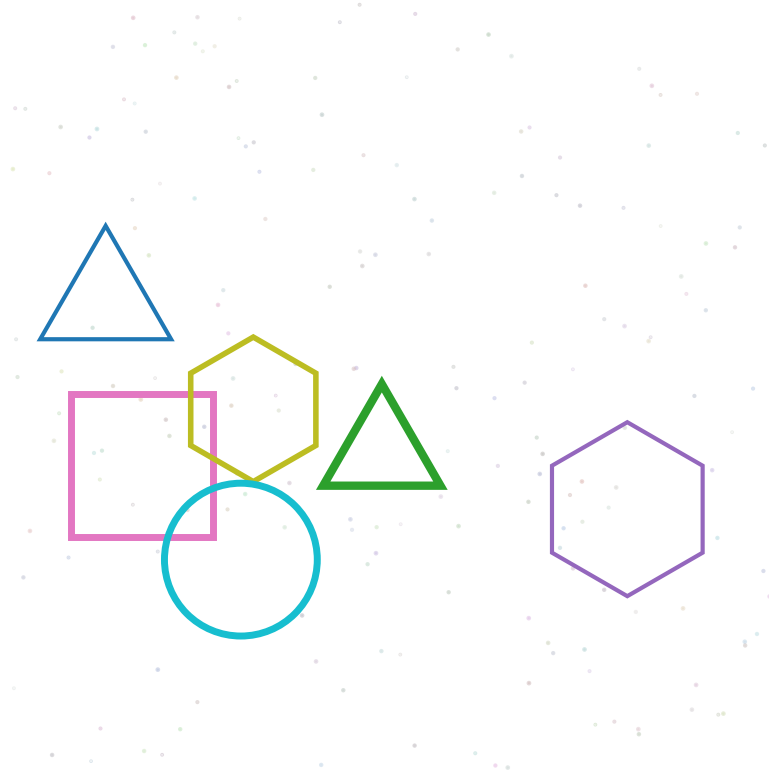[{"shape": "triangle", "thickness": 1.5, "radius": 0.49, "center": [0.137, 0.609]}, {"shape": "triangle", "thickness": 3, "radius": 0.44, "center": [0.496, 0.413]}, {"shape": "hexagon", "thickness": 1.5, "radius": 0.56, "center": [0.815, 0.339]}, {"shape": "square", "thickness": 2.5, "radius": 0.46, "center": [0.185, 0.396]}, {"shape": "hexagon", "thickness": 2, "radius": 0.47, "center": [0.329, 0.468]}, {"shape": "circle", "thickness": 2.5, "radius": 0.5, "center": [0.313, 0.273]}]